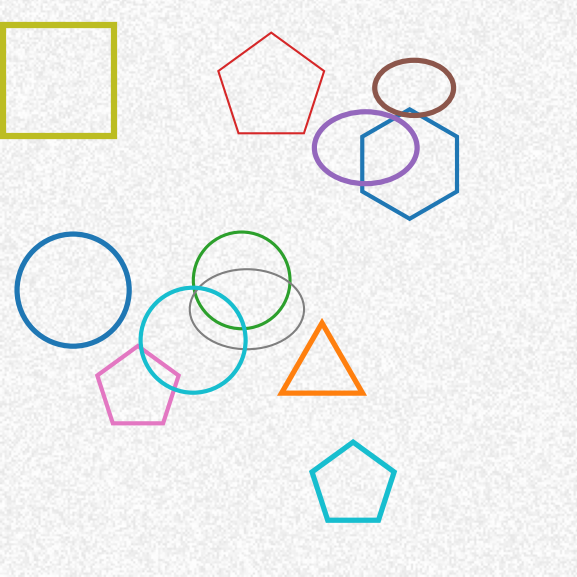[{"shape": "hexagon", "thickness": 2, "radius": 0.47, "center": [0.709, 0.715]}, {"shape": "circle", "thickness": 2.5, "radius": 0.49, "center": [0.127, 0.497]}, {"shape": "triangle", "thickness": 2.5, "radius": 0.41, "center": [0.558, 0.359]}, {"shape": "circle", "thickness": 1.5, "radius": 0.42, "center": [0.418, 0.514]}, {"shape": "pentagon", "thickness": 1, "radius": 0.48, "center": [0.47, 0.846]}, {"shape": "oval", "thickness": 2.5, "radius": 0.44, "center": [0.633, 0.743]}, {"shape": "oval", "thickness": 2.5, "radius": 0.34, "center": [0.717, 0.847]}, {"shape": "pentagon", "thickness": 2, "radius": 0.37, "center": [0.239, 0.326]}, {"shape": "oval", "thickness": 1, "radius": 0.49, "center": [0.428, 0.464]}, {"shape": "square", "thickness": 3, "radius": 0.48, "center": [0.101, 0.86]}, {"shape": "pentagon", "thickness": 2.5, "radius": 0.37, "center": [0.611, 0.159]}, {"shape": "circle", "thickness": 2, "radius": 0.45, "center": [0.334, 0.41]}]